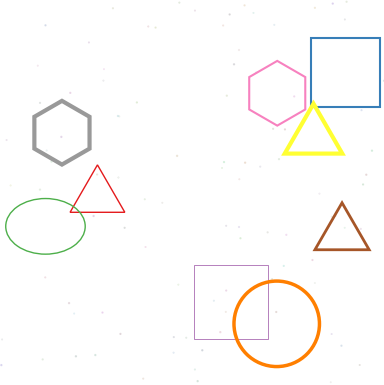[{"shape": "triangle", "thickness": 1, "radius": 0.41, "center": [0.253, 0.49]}, {"shape": "square", "thickness": 1.5, "radius": 0.45, "center": [0.897, 0.812]}, {"shape": "oval", "thickness": 1, "radius": 0.52, "center": [0.118, 0.412]}, {"shape": "square", "thickness": 0.5, "radius": 0.48, "center": [0.6, 0.215]}, {"shape": "circle", "thickness": 2.5, "radius": 0.56, "center": [0.719, 0.159]}, {"shape": "triangle", "thickness": 3, "radius": 0.43, "center": [0.814, 0.644]}, {"shape": "triangle", "thickness": 2, "radius": 0.41, "center": [0.888, 0.392]}, {"shape": "hexagon", "thickness": 1.5, "radius": 0.42, "center": [0.72, 0.758]}, {"shape": "hexagon", "thickness": 3, "radius": 0.41, "center": [0.161, 0.655]}]